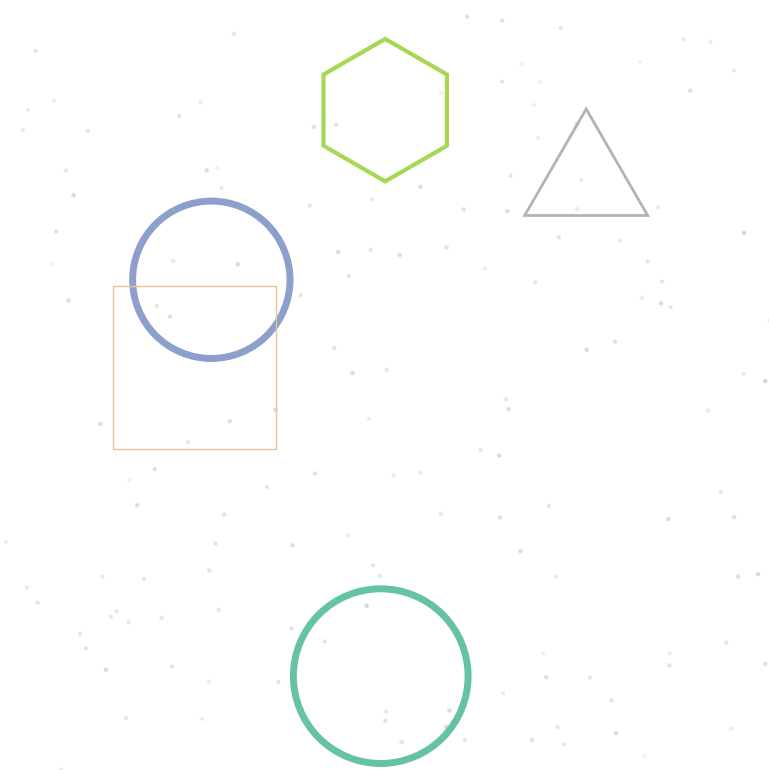[{"shape": "circle", "thickness": 2.5, "radius": 0.57, "center": [0.494, 0.122]}, {"shape": "circle", "thickness": 2.5, "radius": 0.51, "center": [0.274, 0.637]}, {"shape": "hexagon", "thickness": 1.5, "radius": 0.46, "center": [0.5, 0.857]}, {"shape": "square", "thickness": 0.5, "radius": 0.53, "center": [0.252, 0.522]}, {"shape": "triangle", "thickness": 1, "radius": 0.46, "center": [0.761, 0.766]}]